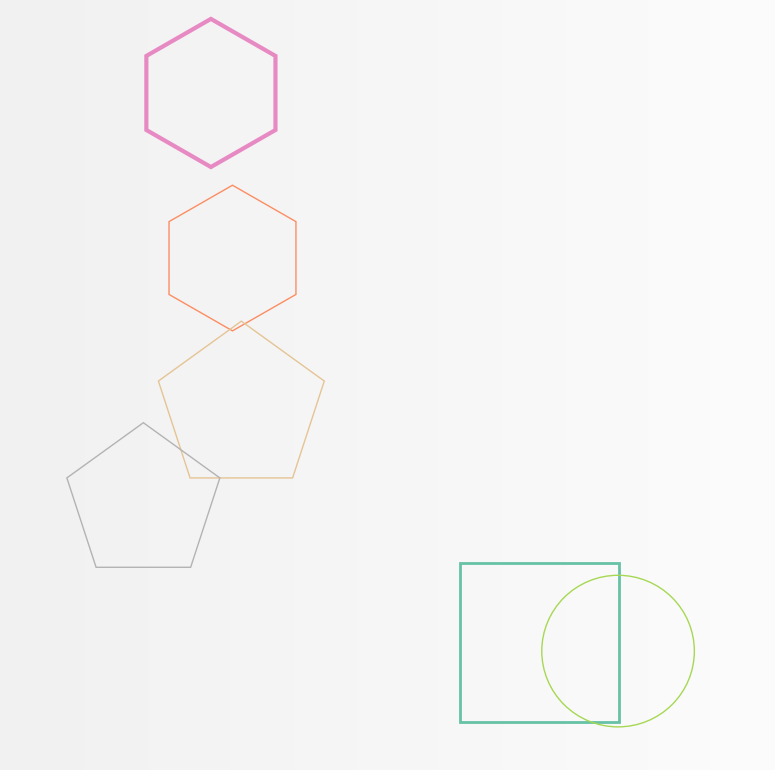[{"shape": "square", "thickness": 1, "radius": 0.51, "center": [0.696, 0.166]}, {"shape": "hexagon", "thickness": 0.5, "radius": 0.47, "center": [0.3, 0.665]}, {"shape": "hexagon", "thickness": 1.5, "radius": 0.48, "center": [0.272, 0.879]}, {"shape": "circle", "thickness": 0.5, "radius": 0.49, "center": [0.798, 0.154]}, {"shape": "pentagon", "thickness": 0.5, "radius": 0.56, "center": [0.311, 0.47]}, {"shape": "pentagon", "thickness": 0.5, "radius": 0.52, "center": [0.185, 0.347]}]